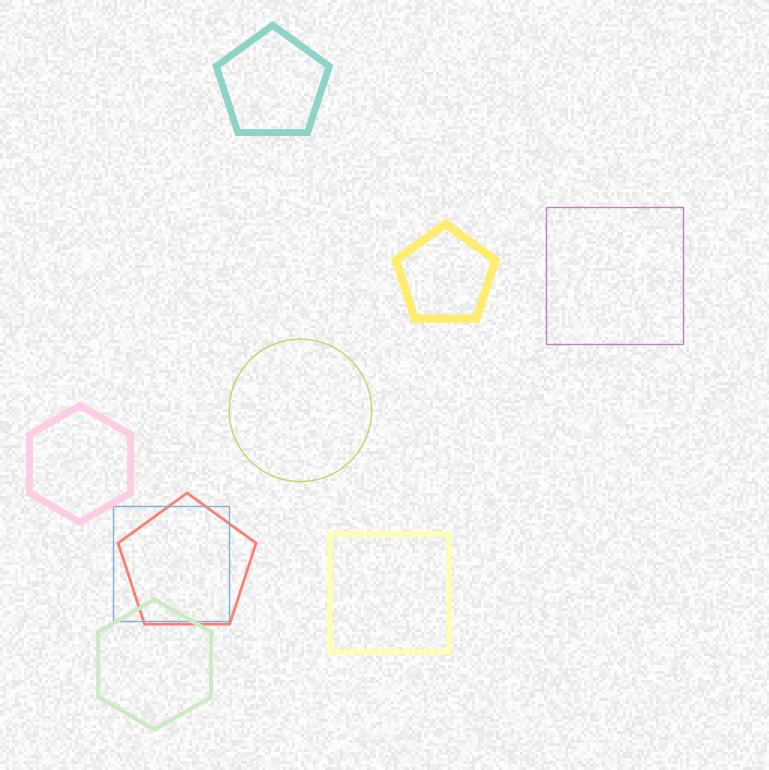[{"shape": "pentagon", "thickness": 2.5, "radius": 0.39, "center": [0.354, 0.89]}, {"shape": "square", "thickness": 2, "radius": 0.38, "center": [0.506, 0.23]}, {"shape": "pentagon", "thickness": 1, "radius": 0.47, "center": [0.243, 0.266]}, {"shape": "square", "thickness": 0.5, "radius": 0.38, "center": [0.222, 0.268]}, {"shape": "circle", "thickness": 0.5, "radius": 0.46, "center": [0.39, 0.467]}, {"shape": "hexagon", "thickness": 2.5, "radius": 0.38, "center": [0.104, 0.398]}, {"shape": "square", "thickness": 0.5, "radius": 0.44, "center": [0.798, 0.642]}, {"shape": "hexagon", "thickness": 1.5, "radius": 0.42, "center": [0.201, 0.137]}, {"shape": "pentagon", "thickness": 3, "radius": 0.34, "center": [0.579, 0.641]}]